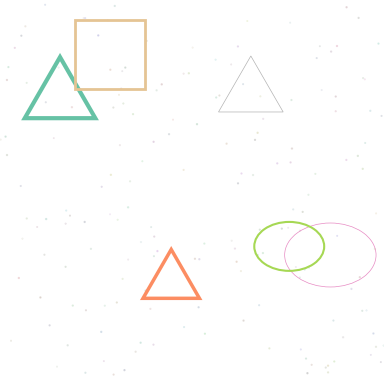[{"shape": "triangle", "thickness": 3, "radius": 0.53, "center": [0.156, 0.746]}, {"shape": "triangle", "thickness": 2.5, "radius": 0.42, "center": [0.445, 0.267]}, {"shape": "oval", "thickness": 0.5, "radius": 0.59, "center": [0.858, 0.338]}, {"shape": "oval", "thickness": 1.5, "radius": 0.45, "center": [0.751, 0.36]}, {"shape": "square", "thickness": 2, "radius": 0.45, "center": [0.285, 0.858]}, {"shape": "triangle", "thickness": 0.5, "radius": 0.48, "center": [0.652, 0.758]}]